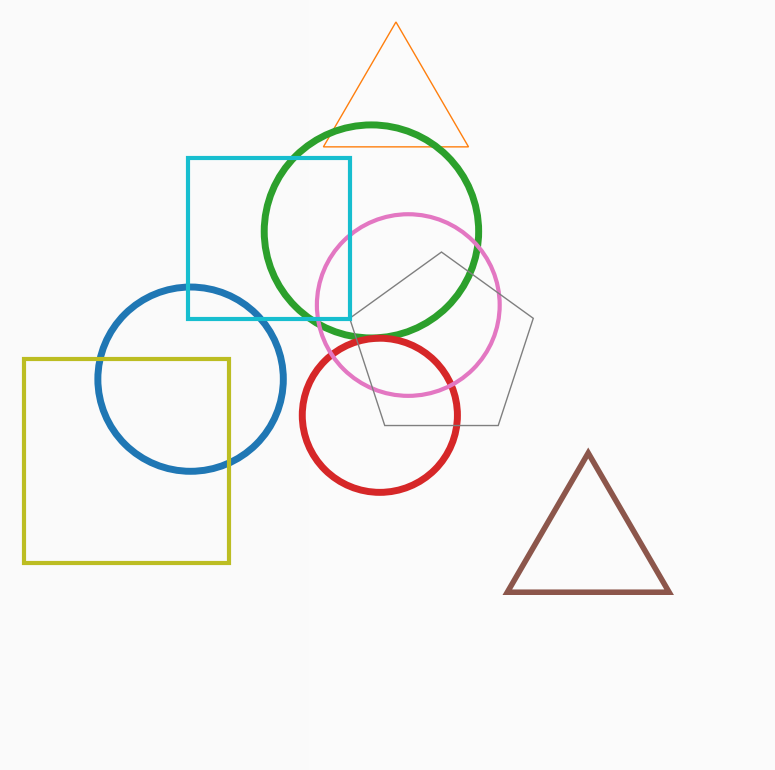[{"shape": "circle", "thickness": 2.5, "radius": 0.6, "center": [0.246, 0.508]}, {"shape": "triangle", "thickness": 0.5, "radius": 0.54, "center": [0.511, 0.863]}, {"shape": "circle", "thickness": 2.5, "radius": 0.69, "center": [0.479, 0.699]}, {"shape": "circle", "thickness": 2.5, "radius": 0.5, "center": [0.49, 0.461]}, {"shape": "triangle", "thickness": 2, "radius": 0.6, "center": [0.759, 0.291]}, {"shape": "circle", "thickness": 1.5, "radius": 0.59, "center": [0.527, 0.604]}, {"shape": "pentagon", "thickness": 0.5, "radius": 0.62, "center": [0.57, 0.548]}, {"shape": "square", "thickness": 1.5, "radius": 0.66, "center": [0.164, 0.401]}, {"shape": "square", "thickness": 1.5, "radius": 0.52, "center": [0.347, 0.69]}]